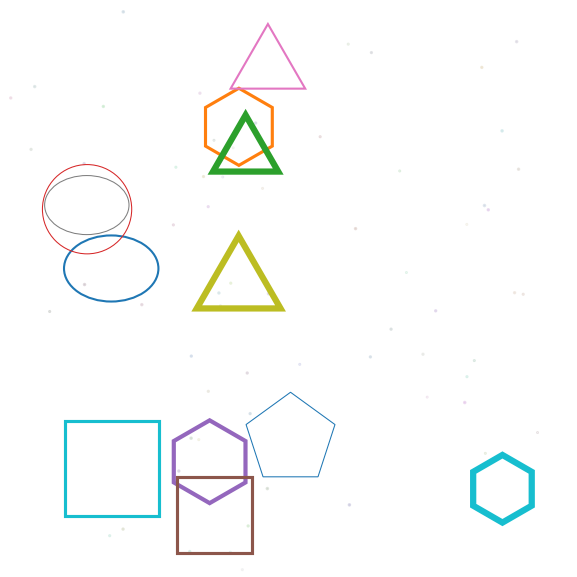[{"shape": "oval", "thickness": 1, "radius": 0.41, "center": [0.193, 0.534]}, {"shape": "pentagon", "thickness": 0.5, "radius": 0.4, "center": [0.503, 0.239]}, {"shape": "hexagon", "thickness": 1.5, "radius": 0.33, "center": [0.414, 0.78]}, {"shape": "triangle", "thickness": 3, "radius": 0.33, "center": [0.425, 0.735]}, {"shape": "circle", "thickness": 0.5, "radius": 0.39, "center": [0.151, 0.637]}, {"shape": "hexagon", "thickness": 2, "radius": 0.36, "center": [0.363, 0.2]}, {"shape": "square", "thickness": 1.5, "radius": 0.33, "center": [0.372, 0.107]}, {"shape": "triangle", "thickness": 1, "radius": 0.37, "center": [0.464, 0.883]}, {"shape": "oval", "thickness": 0.5, "radius": 0.37, "center": [0.15, 0.644]}, {"shape": "triangle", "thickness": 3, "radius": 0.42, "center": [0.413, 0.507]}, {"shape": "hexagon", "thickness": 3, "radius": 0.29, "center": [0.87, 0.153]}, {"shape": "square", "thickness": 1.5, "radius": 0.41, "center": [0.194, 0.188]}]